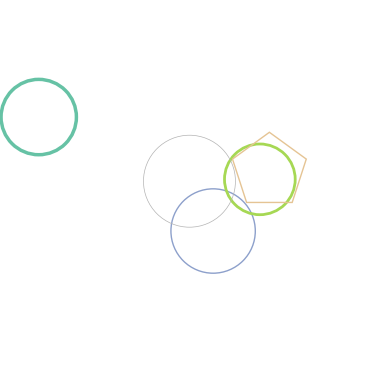[{"shape": "circle", "thickness": 2.5, "radius": 0.49, "center": [0.101, 0.696]}, {"shape": "circle", "thickness": 1, "radius": 0.55, "center": [0.554, 0.4]}, {"shape": "circle", "thickness": 2, "radius": 0.46, "center": [0.675, 0.534]}, {"shape": "pentagon", "thickness": 1, "radius": 0.5, "center": [0.7, 0.556]}, {"shape": "circle", "thickness": 0.5, "radius": 0.6, "center": [0.492, 0.529]}]